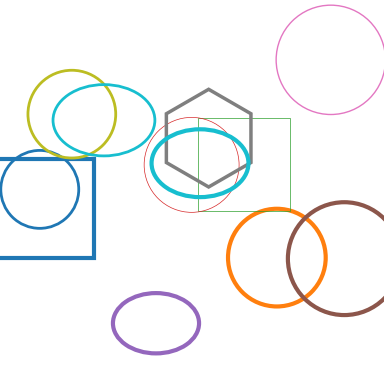[{"shape": "circle", "thickness": 2, "radius": 0.51, "center": [0.103, 0.508]}, {"shape": "square", "thickness": 3, "radius": 0.64, "center": [0.115, 0.459]}, {"shape": "circle", "thickness": 3, "radius": 0.63, "center": [0.719, 0.331]}, {"shape": "square", "thickness": 0.5, "radius": 0.6, "center": [0.634, 0.572]}, {"shape": "circle", "thickness": 0.5, "radius": 0.62, "center": [0.498, 0.572]}, {"shape": "oval", "thickness": 3, "radius": 0.56, "center": [0.405, 0.16]}, {"shape": "circle", "thickness": 3, "radius": 0.73, "center": [0.894, 0.328]}, {"shape": "circle", "thickness": 1, "radius": 0.71, "center": [0.859, 0.845]}, {"shape": "hexagon", "thickness": 2.5, "radius": 0.63, "center": [0.542, 0.641]}, {"shape": "circle", "thickness": 2, "radius": 0.57, "center": [0.187, 0.703]}, {"shape": "oval", "thickness": 3, "radius": 0.63, "center": [0.52, 0.576]}, {"shape": "oval", "thickness": 2, "radius": 0.66, "center": [0.27, 0.688]}]